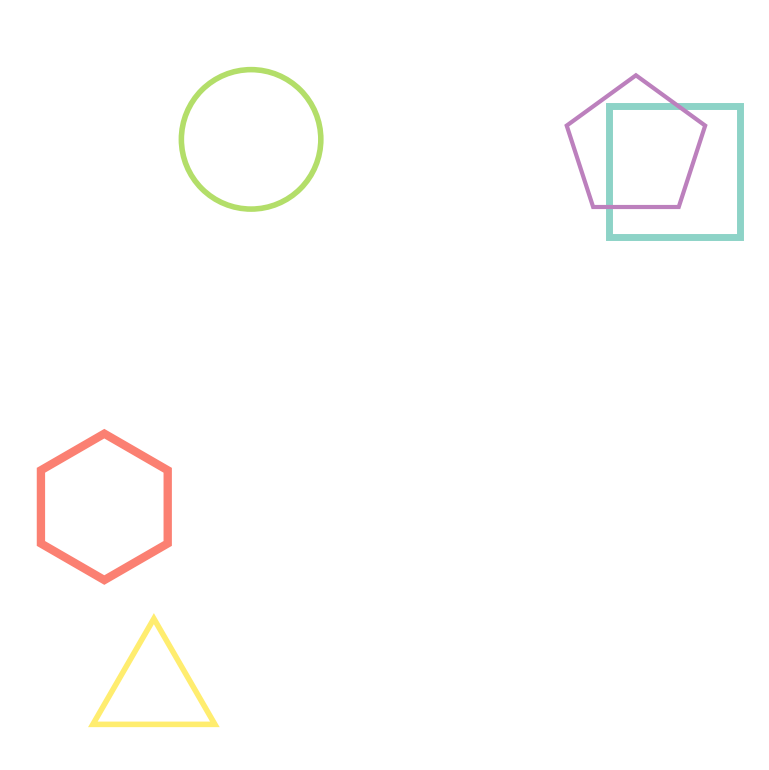[{"shape": "square", "thickness": 2.5, "radius": 0.42, "center": [0.876, 0.777]}, {"shape": "hexagon", "thickness": 3, "radius": 0.48, "center": [0.135, 0.342]}, {"shape": "circle", "thickness": 2, "radius": 0.45, "center": [0.326, 0.819]}, {"shape": "pentagon", "thickness": 1.5, "radius": 0.47, "center": [0.826, 0.808]}, {"shape": "triangle", "thickness": 2, "radius": 0.46, "center": [0.2, 0.105]}]